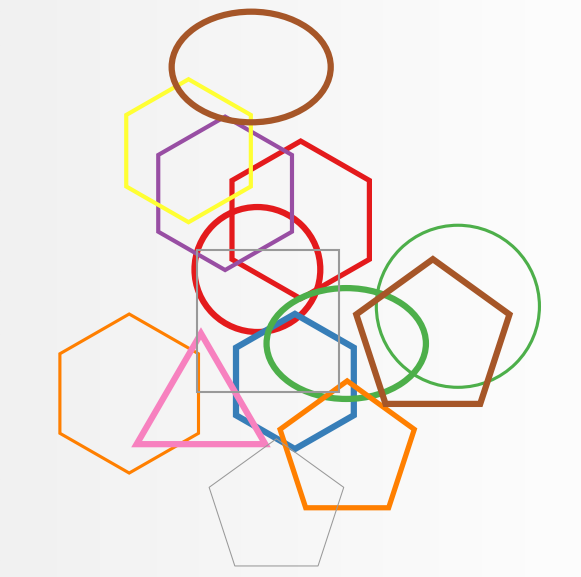[{"shape": "circle", "thickness": 3, "radius": 0.54, "center": [0.443, 0.532]}, {"shape": "hexagon", "thickness": 2.5, "radius": 0.68, "center": [0.517, 0.618]}, {"shape": "hexagon", "thickness": 3, "radius": 0.59, "center": [0.507, 0.339]}, {"shape": "circle", "thickness": 1.5, "radius": 0.7, "center": [0.788, 0.469]}, {"shape": "oval", "thickness": 3, "radius": 0.69, "center": [0.596, 0.404]}, {"shape": "hexagon", "thickness": 2, "radius": 0.66, "center": [0.387, 0.664]}, {"shape": "hexagon", "thickness": 1.5, "radius": 0.69, "center": [0.222, 0.318]}, {"shape": "pentagon", "thickness": 2.5, "radius": 0.61, "center": [0.597, 0.218]}, {"shape": "hexagon", "thickness": 2, "radius": 0.62, "center": [0.324, 0.738]}, {"shape": "pentagon", "thickness": 3, "radius": 0.69, "center": [0.745, 0.412]}, {"shape": "oval", "thickness": 3, "radius": 0.68, "center": [0.432, 0.883]}, {"shape": "triangle", "thickness": 3, "radius": 0.64, "center": [0.346, 0.294]}, {"shape": "pentagon", "thickness": 0.5, "radius": 0.61, "center": [0.476, 0.118]}, {"shape": "square", "thickness": 1, "radius": 0.61, "center": [0.461, 0.443]}]